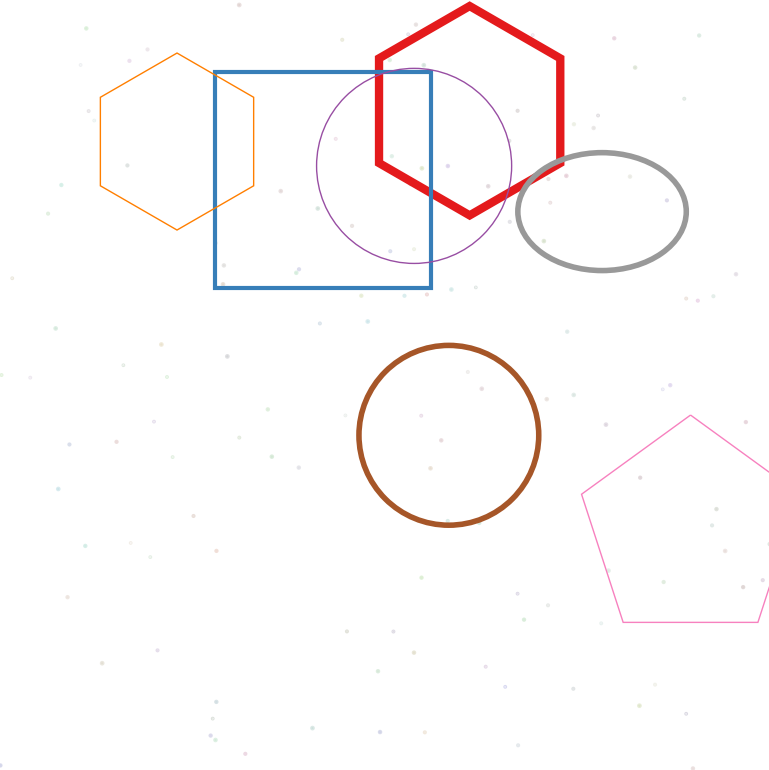[{"shape": "hexagon", "thickness": 3, "radius": 0.68, "center": [0.61, 0.856]}, {"shape": "square", "thickness": 1.5, "radius": 0.7, "center": [0.419, 0.766]}, {"shape": "circle", "thickness": 0.5, "radius": 0.63, "center": [0.538, 0.785]}, {"shape": "hexagon", "thickness": 0.5, "radius": 0.57, "center": [0.23, 0.816]}, {"shape": "circle", "thickness": 2, "radius": 0.58, "center": [0.583, 0.435]}, {"shape": "pentagon", "thickness": 0.5, "radius": 0.74, "center": [0.897, 0.312]}, {"shape": "oval", "thickness": 2, "radius": 0.55, "center": [0.782, 0.725]}]